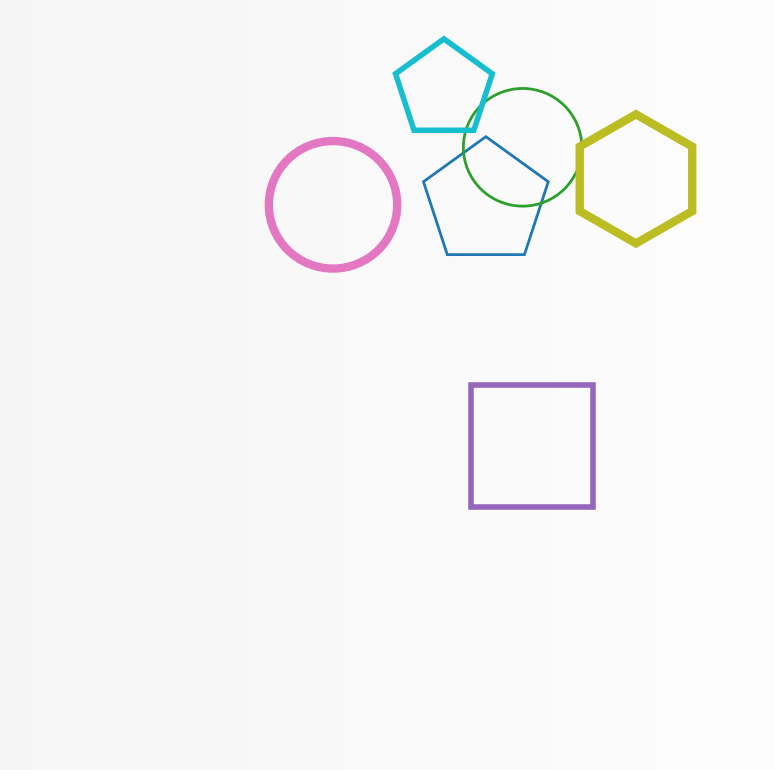[{"shape": "pentagon", "thickness": 1, "radius": 0.42, "center": [0.627, 0.738]}, {"shape": "circle", "thickness": 1, "radius": 0.38, "center": [0.674, 0.809]}, {"shape": "square", "thickness": 2, "radius": 0.4, "center": [0.687, 0.421]}, {"shape": "circle", "thickness": 3, "radius": 0.41, "center": [0.43, 0.734]}, {"shape": "hexagon", "thickness": 3, "radius": 0.42, "center": [0.821, 0.768]}, {"shape": "pentagon", "thickness": 2, "radius": 0.33, "center": [0.573, 0.884]}]